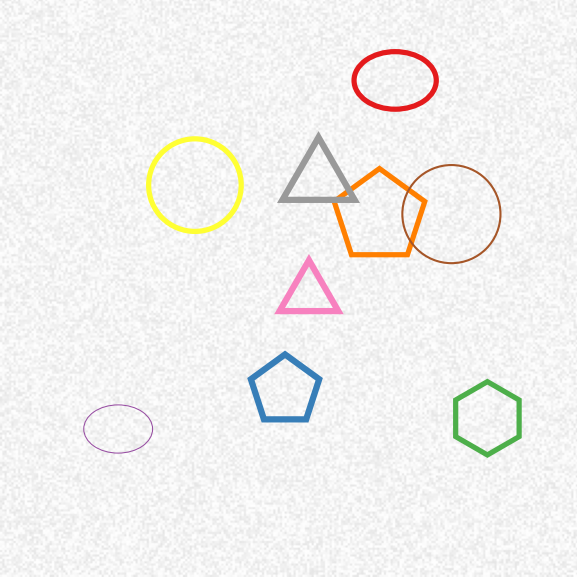[{"shape": "oval", "thickness": 2.5, "radius": 0.36, "center": [0.684, 0.86]}, {"shape": "pentagon", "thickness": 3, "radius": 0.31, "center": [0.494, 0.323]}, {"shape": "hexagon", "thickness": 2.5, "radius": 0.32, "center": [0.844, 0.275]}, {"shape": "oval", "thickness": 0.5, "radius": 0.3, "center": [0.205, 0.256]}, {"shape": "pentagon", "thickness": 2.5, "radius": 0.41, "center": [0.657, 0.625]}, {"shape": "circle", "thickness": 2.5, "radius": 0.4, "center": [0.338, 0.679]}, {"shape": "circle", "thickness": 1, "radius": 0.42, "center": [0.782, 0.628]}, {"shape": "triangle", "thickness": 3, "radius": 0.29, "center": [0.535, 0.49]}, {"shape": "triangle", "thickness": 3, "radius": 0.36, "center": [0.552, 0.689]}]